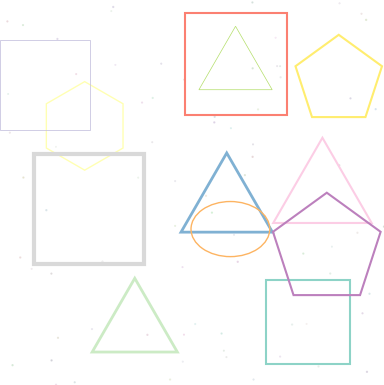[{"shape": "square", "thickness": 1.5, "radius": 0.55, "center": [0.801, 0.165]}, {"shape": "hexagon", "thickness": 1, "radius": 0.57, "center": [0.22, 0.673]}, {"shape": "square", "thickness": 0.5, "radius": 0.59, "center": [0.116, 0.779]}, {"shape": "square", "thickness": 1.5, "radius": 0.67, "center": [0.613, 0.833]}, {"shape": "triangle", "thickness": 2, "radius": 0.69, "center": [0.589, 0.466]}, {"shape": "oval", "thickness": 1, "radius": 0.51, "center": [0.598, 0.405]}, {"shape": "triangle", "thickness": 0.5, "radius": 0.55, "center": [0.612, 0.822]}, {"shape": "triangle", "thickness": 1.5, "radius": 0.74, "center": [0.837, 0.495]}, {"shape": "square", "thickness": 3, "radius": 0.71, "center": [0.231, 0.456]}, {"shape": "pentagon", "thickness": 1.5, "radius": 0.74, "center": [0.849, 0.352]}, {"shape": "triangle", "thickness": 2, "radius": 0.64, "center": [0.35, 0.149]}, {"shape": "pentagon", "thickness": 1.5, "radius": 0.59, "center": [0.88, 0.791]}]